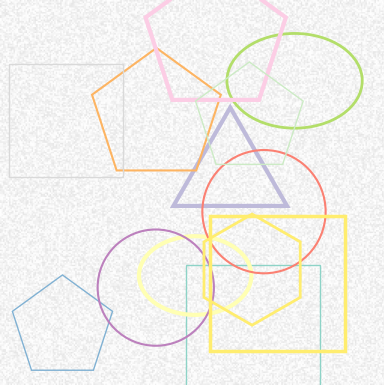[{"shape": "square", "thickness": 1, "radius": 0.87, "center": [0.657, 0.139]}, {"shape": "oval", "thickness": 3, "radius": 0.73, "center": [0.507, 0.284]}, {"shape": "triangle", "thickness": 3, "radius": 0.85, "center": [0.598, 0.55]}, {"shape": "circle", "thickness": 1.5, "radius": 0.8, "center": [0.686, 0.45]}, {"shape": "pentagon", "thickness": 1, "radius": 0.68, "center": [0.162, 0.149]}, {"shape": "pentagon", "thickness": 1.5, "radius": 0.88, "center": [0.406, 0.7]}, {"shape": "oval", "thickness": 2, "radius": 0.88, "center": [0.765, 0.79]}, {"shape": "pentagon", "thickness": 3, "radius": 0.96, "center": [0.56, 0.895]}, {"shape": "square", "thickness": 1, "radius": 0.74, "center": [0.171, 0.687]}, {"shape": "circle", "thickness": 1.5, "radius": 0.75, "center": [0.405, 0.253]}, {"shape": "pentagon", "thickness": 1, "radius": 0.74, "center": [0.648, 0.692]}, {"shape": "square", "thickness": 2.5, "radius": 0.88, "center": [0.72, 0.263]}, {"shape": "hexagon", "thickness": 2, "radius": 0.72, "center": [0.655, 0.3]}]